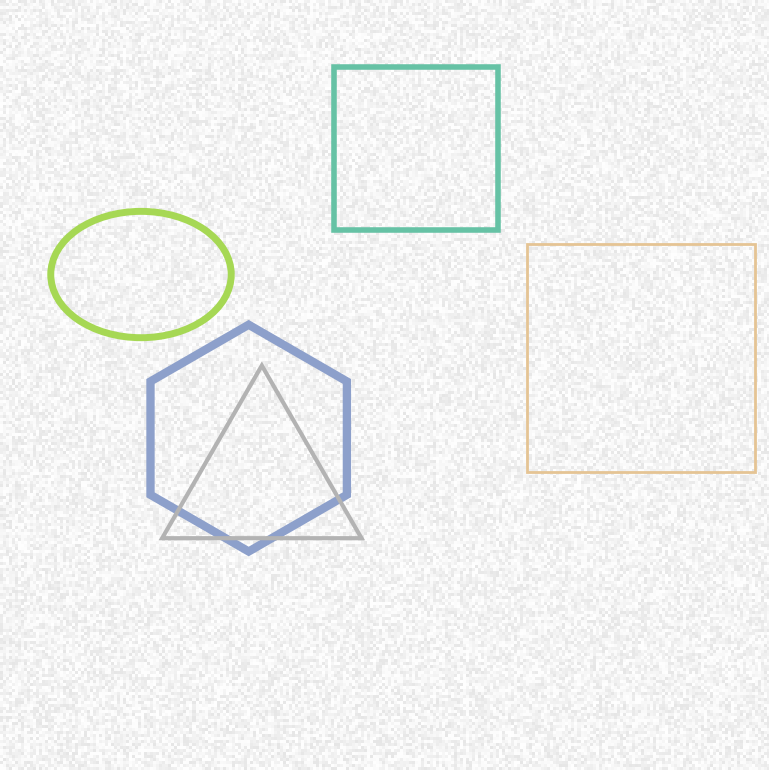[{"shape": "square", "thickness": 2, "radius": 0.53, "center": [0.54, 0.807]}, {"shape": "hexagon", "thickness": 3, "radius": 0.74, "center": [0.323, 0.431]}, {"shape": "oval", "thickness": 2.5, "radius": 0.59, "center": [0.183, 0.643]}, {"shape": "square", "thickness": 1, "radius": 0.74, "center": [0.832, 0.535]}, {"shape": "triangle", "thickness": 1.5, "radius": 0.75, "center": [0.34, 0.376]}]